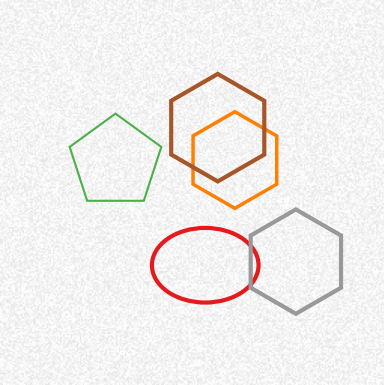[{"shape": "oval", "thickness": 3, "radius": 0.69, "center": [0.533, 0.311]}, {"shape": "pentagon", "thickness": 1.5, "radius": 0.63, "center": [0.3, 0.58]}, {"shape": "hexagon", "thickness": 2.5, "radius": 0.63, "center": [0.61, 0.584]}, {"shape": "hexagon", "thickness": 3, "radius": 0.7, "center": [0.566, 0.668]}, {"shape": "hexagon", "thickness": 3, "radius": 0.68, "center": [0.768, 0.321]}]